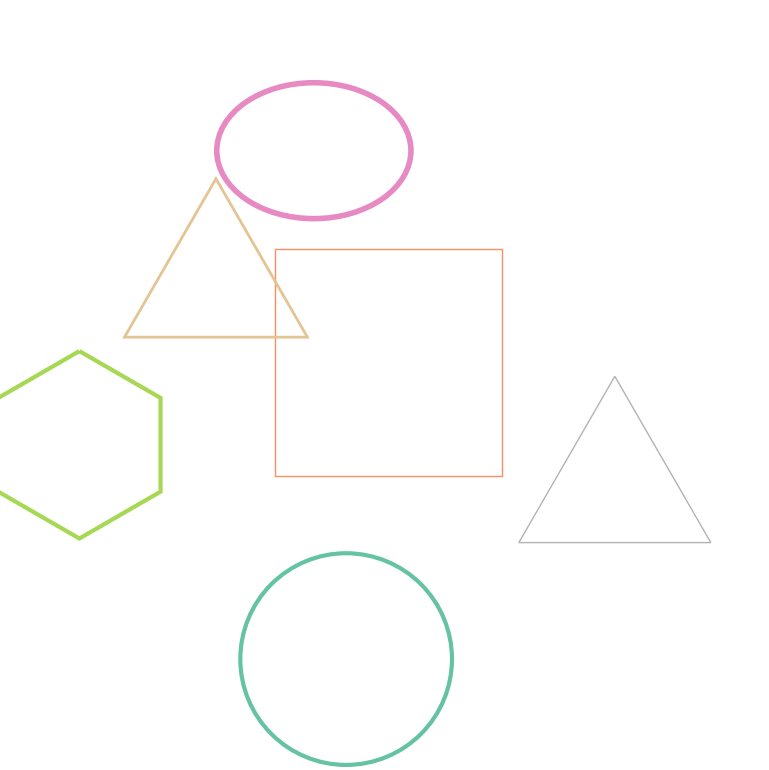[{"shape": "circle", "thickness": 1.5, "radius": 0.69, "center": [0.45, 0.144]}, {"shape": "square", "thickness": 0.5, "radius": 0.74, "center": [0.504, 0.529]}, {"shape": "oval", "thickness": 2, "radius": 0.63, "center": [0.408, 0.804]}, {"shape": "hexagon", "thickness": 1.5, "radius": 0.61, "center": [0.103, 0.422]}, {"shape": "triangle", "thickness": 1, "radius": 0.69, "center": [0.28, 0.631]}, {"shape": "triangle", "thickness": 0.5, "radius": 0.72, "center": [0.798, 0.367]}]